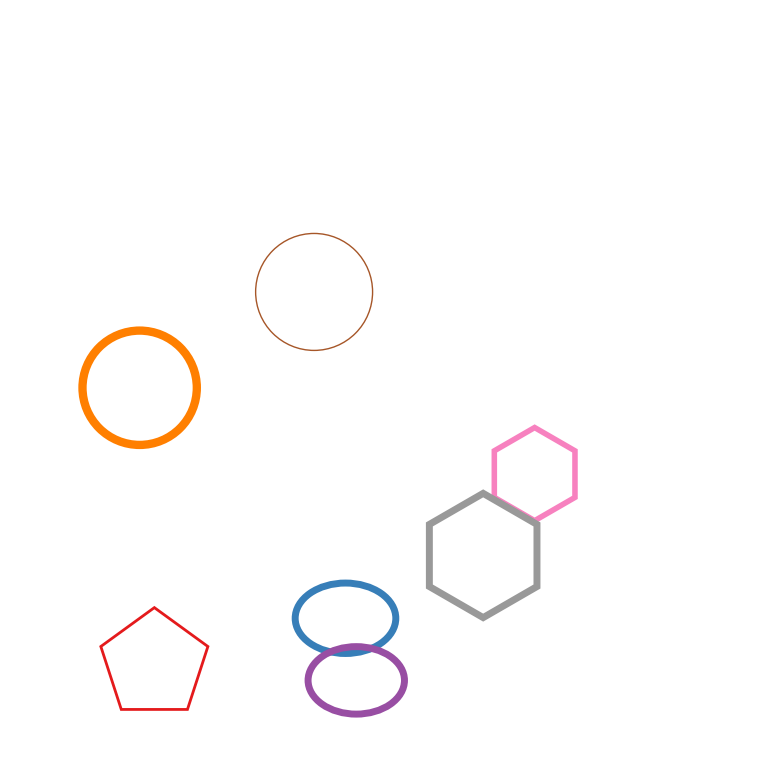[{"shape": "pentagon", "thickness": 1, "radius": 0.37, "center": [0.2, 0.138]}, {"shape": "oval", "thickness": 2.5, "radius": 0.33, "center": [0.449, 0.197]}, {"shape": "oval", "thickness": 2.5, "radius": 0.31, "center": [0.463, 0.116]}, {"shape": "circle", "thickness": 3, "radius": 0.37, "center": [0.181, 0.496]}, {"shape": "circle", "thickness": 0.5, "radius": 0.38, "center": [0.408, 0.621]}, {"shape": "hexagon", "thickness": 2, "radius": 0.3, "center": [0.694, 0.384]}, {"shape": "hexagon", "thickness": 2.5, "radius": 0.4, "center": [0.627, 0.279]}]